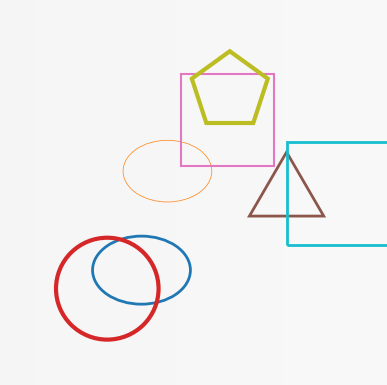[{"shape": "oval", "thickness": 2, "radius": 0.63, "center": [0.365, 0.298]}, {"shape": "oval", "thickness": 0.5, "radius": 0.57, "center": [0.432, 0.555]}, {"shape": "circle", "thickness": 3, "radius": 0.66, "center": [0.277, 0.25]}, {"shape": "triangle", "thickness": 2, "radius": 0.55, "center": [0.74, 0.494]}, {"shape": "square", "thickness": 1.5, "radius": 0.6, "center": [0.587, 0.687]}, {"shape": "pentagon", "thickness": 3, "radius": 0.52, "center": [0.593, 0.764]}, {"shape": "square", "thickness": 2, "radius": 0.67, "center": [0.875, 0.497]}]